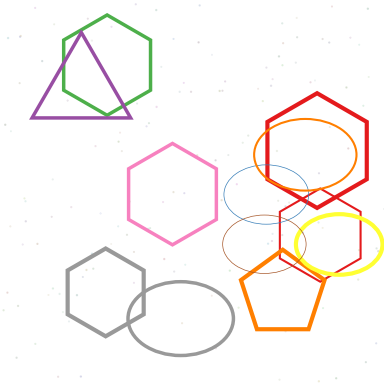[{"shape": "hexagon", "thickness": 3, "radius": 0.74, "center": [0.824, 0.609]}, {"shape": "hexagon", "thickness": 1.5, "radius": 0.61, "center": [0.832, 0.389]}, {"shape": "oval", "thickness": 0.5, "radius": 0.55, "center": [0.692, 0.495]}, {"shape": "hexagon", "thickness": 2.5, "radius": 0.65, "center": [0.278, 0.831]}, {"shape": "triangle", "thickness": 2.5, "radius": 0.74, "center": [0.211, 0.768]}, {"shape": "oval", "thickness": 1.5, "radius": 0.66, "center": [0.793, 0.598]}, {"shape": "pentagon", "thickness": 3, "radius": 0.57, "center": [0.734, 0.237]}, {"shape": "oval", "thickness": 3, "radius": 0.56, "center": [0.881, 0.365]}, {"shape": "oval", "thickness": 0.5, "radius": 0.54, "center": [0.687, 0.366]}, {"shape": "hexagon", "thickness": 2.5, "radius": 0.66, "center": [0.448, 0.496]}, {"shape": "hexagon", "thickness": 3, "radius": 0.57, "center": [0.274, 0.241]}, {"shape": "oval", "thickness": 2.5, "radius": 0.68, "center": [0.469, 0.172]}]